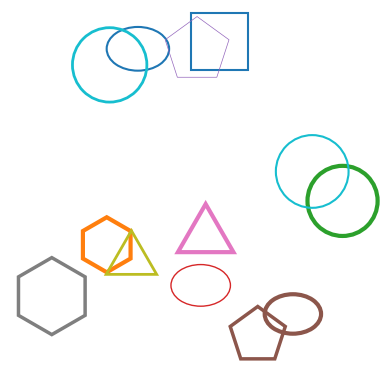[{"shape": "square", "thickness": 1.5, "radius": 0.37, "center": [0.571, 0.893]}, {"shape": "oval", "thickness": 1.5, "radius": 0.41, "center": [0.358, 0.873]}, {"shape": "hexagon", "thickness": 3, "radius": 0.36, "center": [0.277, 0.364]}, {"shape": "circle", "thickness": 3, "radius": 0.46, "center": [0.89, 0.478]}, {"shape": "oval", "thickness": 1, "radius": 0.39, "center": [0.521, 0.259]}, {"shape": "pentagon", "thickness": 0.5, "radius": 0.44, "center": [0.512, 0.87]}, {"shape": "oval", "thickness": 3, "radius": 0.37, "center": [0.761, 0.185]}, {"shape": "pentagon", "thickness": 2.5, "radius": 0.38, "center": [0.669, 0.129]}, {"shape": "triangle", "thickness": 3, "radius": 0.42, "center": [0.534, 0.387]}, {"shape": "hexagon", "thickness": 2.5, "radius": 0.5, "center": [0.135, 0.231]}, {"shape": "triangle", "thickness": 2, "radius": 0.38, "center": [0.341, 0.325]}, {"shape": "circle", "thickness": 2, "radius": 0.48, "center": [0.285, 0.831]}, {"shape": "circle", "thickness": 1.5, "radius": 0.47, "center": [0.811, 0.555]}]